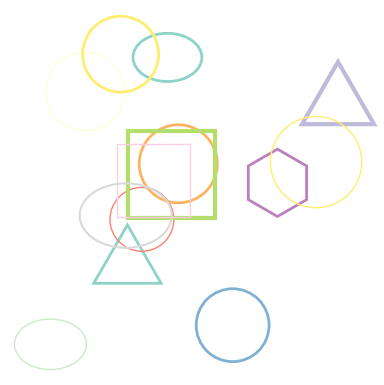[{"shape": "triangle", "thickness": 2, "radius": 0.51, "center": [0.331, 0.315]}, {"shape": "oval", "thickness": 2, "radius": 0.45, "center": [0.435, 0.851]}, {"shape": "circle", "thickness": 0.5, "radius": 0.51, "center": [0.221, 0.763]}, {"shape": "triangle", "thickness": 3, "radius": 0.54, "center": [0.878, 0.731]}, {"shape": "circle", "thickness": 1, "radius": 0.41, "center": [0.369, 0.43]}, {"shape": "circle", "thickness": 2, "radius": 0.47, "center": [0.604, 0.155]}, {"shape": "circle", "thickness": 2, "radius": 0.51, "center": [0.463, 0.575]}, {"shape": "square", "thickness": 3, "radius": 0.57, "center": [0.445, 0.547]}, {"shape": "square", "thickness": 1, "radius": 0.47, "center": [0.399, 0.531]}, {"shape": "oval", "thickness": 1.5, "radius": 0.6, "center": [0.327, 0.44]}, {"shape": "hexagon", "thickness": 2, "radius": 0.44, "center": [0.721, 0.525]}, {"shape": "oval", "thickness": 1, "radius": 0.47, "center": [0.131, 0.106]}, {"shape": "circle", "thickness": 1, "radius": 0.59, "center": [0.821, 0.579]}, {"shape": "circle", "thickness": 2, "radius": 0.49, "center": [0.313, 0.859]}]